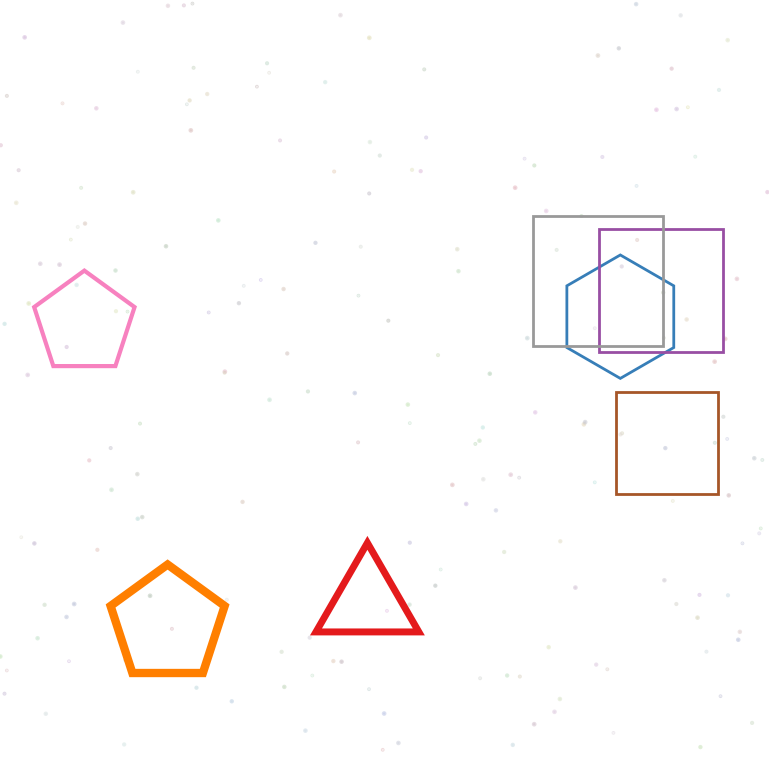[{"shape": "triangle", "thickness": 2.5, "radius": 0.39, "center": [0.477, 0.218]}, {"shape": "hexagon", "thickness": 1, "radius": 0.4, "center": [0.806, 0.589]}, {"shape": "square", "thickness": 1, "radius": 0.4, "center": [0.859, 0.623]}, {"shape": "pentagon", "thickness": 3, "radius": 0.39, "center": [0.218, 0.189]}, {"shape": "square", "thickness": 1, "radius": 0.33, "center": [0.866, 0.425]}, {"shape": "pentagon", "thickness": 1.5, "radius": 0.34, "center": [0.11, 0.58]}, {"shape": "square", "thickness": 1, "radius": 0.42, "center": [0.777, 0.635]}]